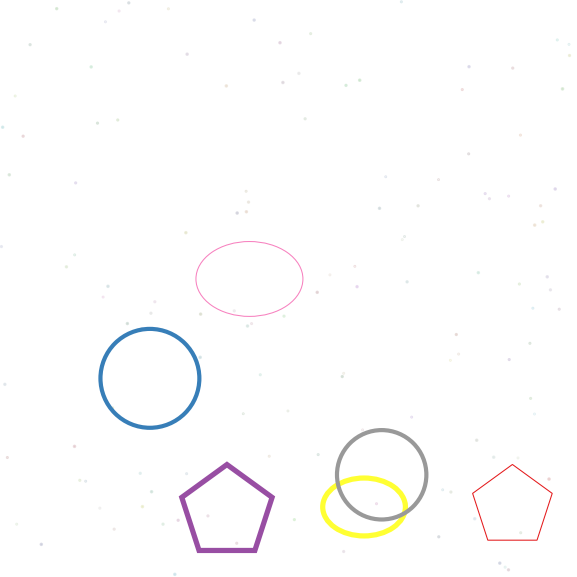[{"shape": "pentagon", "thickness": 0.5, "radius": 0.36, "center": [0.887, 0.122]}, {"shape": "circle", "thickness": 2, "radius": 0.43, "center": [0.26, 0.344]}, {"shape": "pentagon", "thickness": 2.5, "radius": 0.41, "center": [0.393, 0.112]}, {"shape": "oval", "thickness": 2.5, "radius": 0.36, "center": [0.63, 0.121]}, {"shape": "oval", "thickness": 0.5, "radius": 0.46, "center": [0.432, 0.516]}, {"shape": "circle", "thickness": 2, "radius": 0.39, "center": [0.661, 0.177]}]